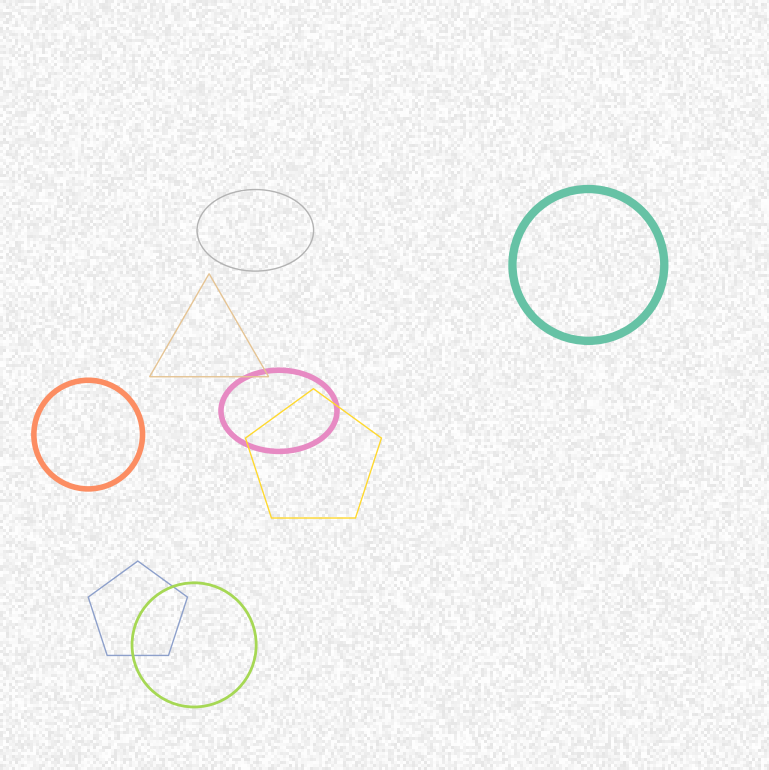[{"shape": "circle", "thickness": 3, "radius": 0.49, "center": [0.764, 0.656]}, {"shape": "circle", "thickness": 2, "radius": 0.35, "center": [0.115, 0.436]}, {"shape": "pentagon", "thickness": 0.5, "radius": 0.34, "center": [0.179, 0.204]}, {"shape": "oval", "thickness": 2, "radius": 0.38, "center": [0.362, 0.466]}, {"shape": "circle", "thickness": 1, "radius": 0.4, "center": [0.252, 0.162]}, {"shape": "pentagon", "thickness": 0.5, "radius": 0.46, "center": [0.407, 0.402]}, {"shape": "triangle", "thickness": 0.5, "radius": 0.45, "center": [0.272, 0.555]}, {"shape": "oval", "thickness": 0.5, "radius": 0.38, "center": [0.332, 0.701]}]